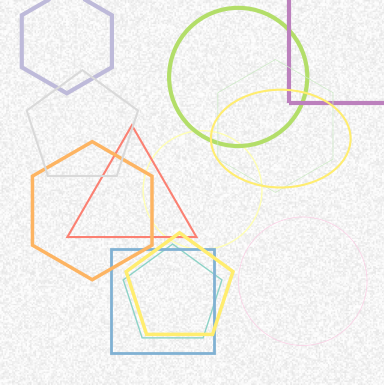[{"shape": "pentagon", "thickness": 1, "radius": 0.67, "center": [0.448, 0.231]}, {"shape": "circle", "thickness": 1, "radius": 0.77, "center": [0.526, 0.506]}, {"shape": "hexagon", "thickness": 3, "radius": 0.68, "center": [0.174, 0.893]}, {"shape": "triangle", "thickness": 1.5, "radius": 0.97, "center": [0.343, 0.481]}, {"shape": "square", "thickness": 2, "radius": 0.67, "center": [0.422, 0.219]}, {"shape": "hexagon", "thickness": 2.5, "radius": 0.9, "center": [0.24, 0.453]}, {"shape": "circle", "thickness": 3, "radius": 0.9, "center": [0.619, 0.8]}, {"shape": "circle", "thickness": 0.5, "radius": 0.83, "center": [0.786, 0.27]}, {"shape": "pentagon", "thickness": 1.5, "radius": 0.76, "center": [0.214, 0.666]}, {"shape": "square", "thickness": 3, "radius": 0.71, "center": [0.893, 0.876]}, {"shape": "hexagon", "thickness": 0.5, "radius": 0.86, "center": [0.715, 0.673]}, {"shape": "pentagon", "thickness": 2.5, "radius": 0.73, "center": [0.466, 0.25]}, {"shape": "oval", "thickness": 1.5, "radius": 0.91, "center": [0.729, 0.64]}]